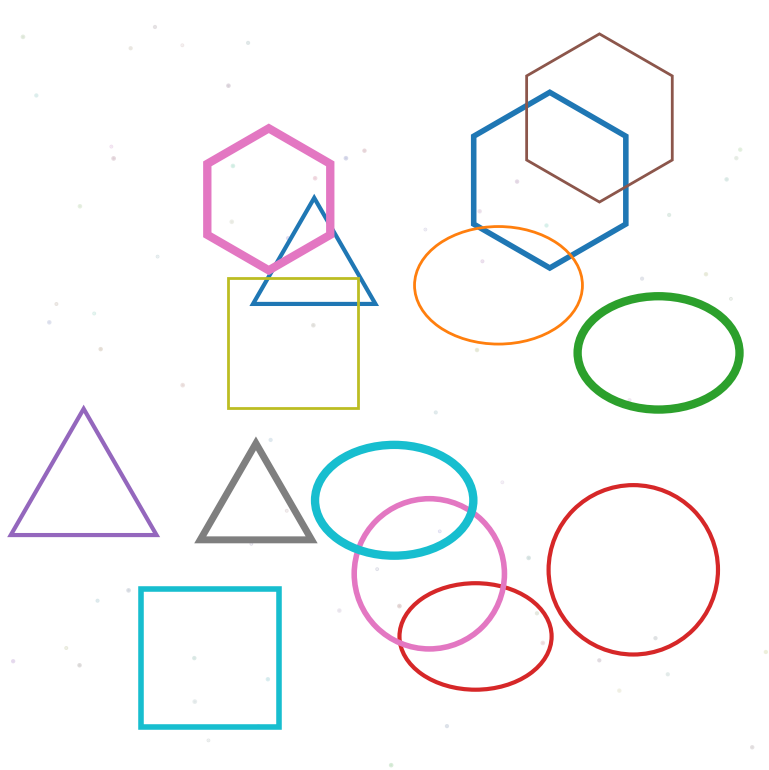[{"shape": "triangle", "thickness": 1.5, "radius": 0.46, "center": [0.408, 0.651]}, {"shape": "hexagon", "thickness": 2, "radius": 0.57, "center": [0.714, 0.766]}, {"shape": "oval", "thickness": 1, "radius": 0.55, "center": [0.647, 0.629]}, {"shape": "oval", "thickness": 3, "radius": 0.53, "center": [0.855, 0.542]}, {"shape": "oval", "thickness": 1.5, "radius": 0.49, "center": [0.618, 0.173]}, {"shape": "circle", "thickness": 1.5, "radius": 0.55, "center": [0.822, 0.26]}, {"shape": "triangle", "thickness": 1.5, "radius": 0.55, "center": [0.109, 0.36]}, {"shape": "hexagon", "thickness": 1, "radius": 0.55, "center": [0.779, 0.847]}, {"shape": "circle", "thickness": 2, "radius": 0.49, "center": [0.558, 0.255]}, {"shape": "hexagon", "thickness": 3, "radius": 0.46, "center": [0.349, 0.741]}, {"shape": "triangle", "thickness": 2.5, "radius": 0.42, "center": [0.332, 0.341]}, {"shape": "square", "thickness": 1, "radius": 0.42, "center": [0.38, 0.555]}, {"shape": "oval", "thickness": 3, "radius": 0.51, "center": [0.512, 0.35]}, {"shape": "square", "thickness": 2, "radius": 0.45, "center": [0.272, 0.145]}]